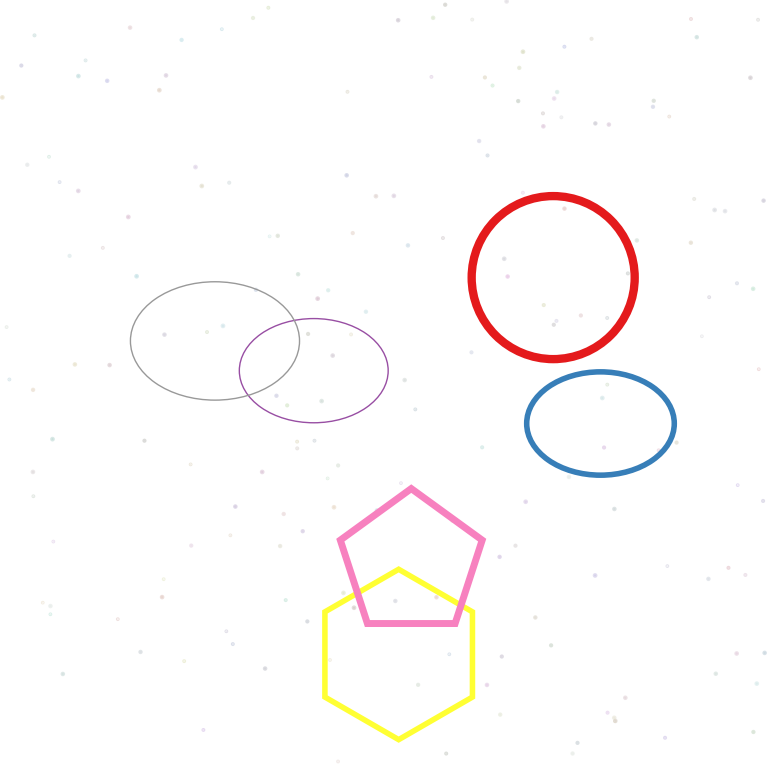[{"shape": "circle", "thickness": 3, "radius": 0.53, "center": [0.718, 0.639]}, {"shape": "oval", "thickness": 2, "radius": 0.48, "center": [0.78, 0.45]}, {"shape": "oval", "thickness": 0.5, "radius": 0.48, "center": [0.407, 0.519]}, {"shape": "hexagon", "thickness": 2, "radius": 0.55, "center": [0.518, 0.15]}, {"shape": "pentagon", "thickness": 2.5, "radius": 0.48, "center": [0.534, 0.269]}, {"shape": "oval", "thickness": 0.5, "radius": 0.55, "center": [0.279, 0.557]}]